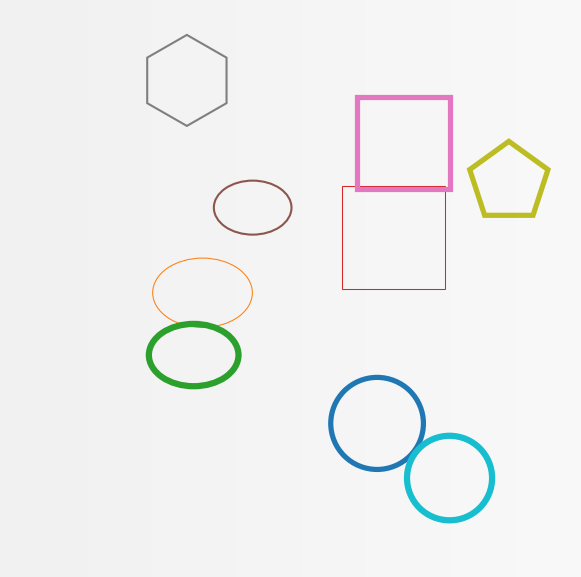[{"shape": "circle", "thickness": 2.5, "radius": 0.4, "center": [0.649, 0.266]}, {"shape": "oval", "thickness": 0.5, "radius": 0.43, "center": [0.348, 0.492]}, {"shape": "oval", "thickness": 3, "radius": 0.39, "center": [0.333, 0.384]}, {"shape": "square", "thickness": 0.5, "radius": 0.44, "center": [0.677, 0.588]}, {"shape": "oval", "thickness": 1, "radius": 0.33, "center": [0.435, 0.64]}, {"shape": "square", "thickness": 2.5, "radius": 0.4, "center": [0.694, 0.751]}, {"shape": "hexagon", "thickness": 1, "radius": 0.39, "center": [0.322, 0.86]}, {"shape": "pentagon", "thickness": 2.5, "radius": 0.35, "center": [0.875, 0.684]}, {"shape": "circle", "thickness": 3, "radius": 0.37, "center": [0.773, 0.171]}]